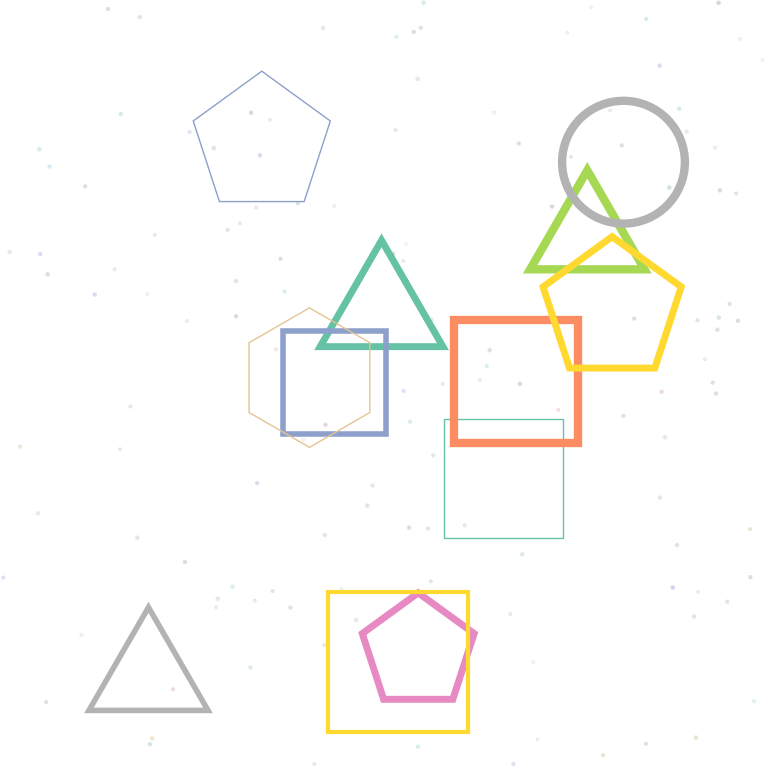[{"shape": "square", "thickness": 0.5, "radius": 0.39, "center": [0.654, 0.379]}, {"shape": "triangle", "thickness": 2.5, "radius": 0.46, "center": [0.496, 0.596]}, {"shape": "square", "thickness": 3, "radius": 0.4, "center": [0.67, 0.504]}, {"shape": "square", "thickness": 2, "radius": 0.34, "center": [0.435, 0.503]}, {"shape": "pentagon", "thickness": 0.5, "radius": 0.47, "center": [0.34, 0.814]}, {"shape": "pentagon", "thickness": 2.5, "radius": 0.38, "center": [0.543, 0.154]}, {"shape": "triangle", "thickness": 3, "radius": 0.43, "center": [0.763, 0.693]}, {"shape": "pentagon", "thickness": 2.5, "radius": 0.47, "center": [0.795, 0.598]}, {"shape": "square", "thickness": 1.5, "radius": 0.45, "center": [0.517, 0.14]}, {"shape": "hexagon", "thickness": 0.5, "radius": 0.45, "center": [0.402, 0.51]}, {"shape": "circle", "thickness": 3, "radius": 0.4, "center": [0.81, 0.789]}, {"shape": "triangle", "thickness": 2, "radius": 0.45, "center": [0.193, 0.122]}]